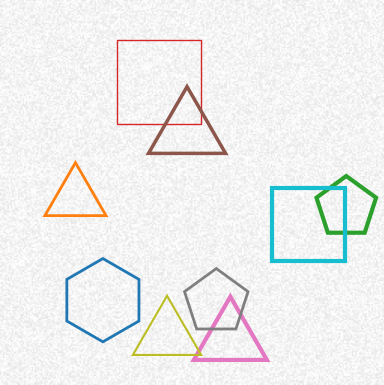[{"shape": "hexagon", "thickness": 2, "radius": 0.54, "center": [0.267, 0.22]}, {"shape": "triangle", "thickness": 2, "radius": 0.46, "center": [0.196, 0.486]}, {"shape": "pentagon", "thickness": 3, "radius": 0.41, "center": [0.899, 0.461]}, {"shape": "square", "thickness": 1, "radius": 0.55, "center": [0.413, 0.788]}, {"shape": "triangle", "thickness": 2.5, "radius": 0.58, "center": [0.486, 0.659]}, {"shape": "triangle", "thickness": 3, "radius": 0.55, "center": [0.598, 0.12]}, {"shape": "pentagon", "thickness": 2, "radius": 0.43, "center": [0.562, 0.216]}, {"shape": "triangle", "thickness": 1.5, "radius": 0.51, "center": [0.434, 0.129]}, {"shape": "square", "thickness": 3, "radius": 0.47, "center": [0.802, 0.417]}]